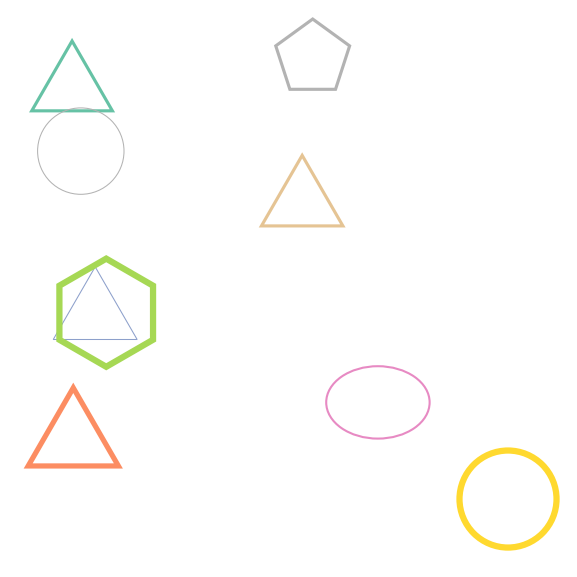[{"shape": "triangle", "thickness": 1.5, "radius": 0.4, "center": [0.125, 0.848]}, {"shape": "triangle", "thickness": 2.5, "radius": 0.45, "center": [0.127, 0.237]}, {"shape": "triangle", "thickness": 0.5, "radius": 0.42, "center": [0.165, 0.453]}, {"shape": "oval", "thickness": 1, "radius": 0.45, "center": [0.654, 0.302]}, {"shape": "hexagon", "thickness": 3, "radius": 0.47, "center": [0.184, 0.458]}, {"shape": "circle", "thickness": 3, "radius": 0.42, "center": [0.88, 0.135]}, {"shape": "triangle", "thickness": 1.5, "radius": 0.41, "center": [0.523, 0.649]}, {"shape": "circle", "thickness": 0.5, "radius": 0.37, "center": [0.14, 0.737]}, {"shape": "pentagon", "thickness": 1.5, "radius": 0.34, "center": [0.541, 0.899]}]